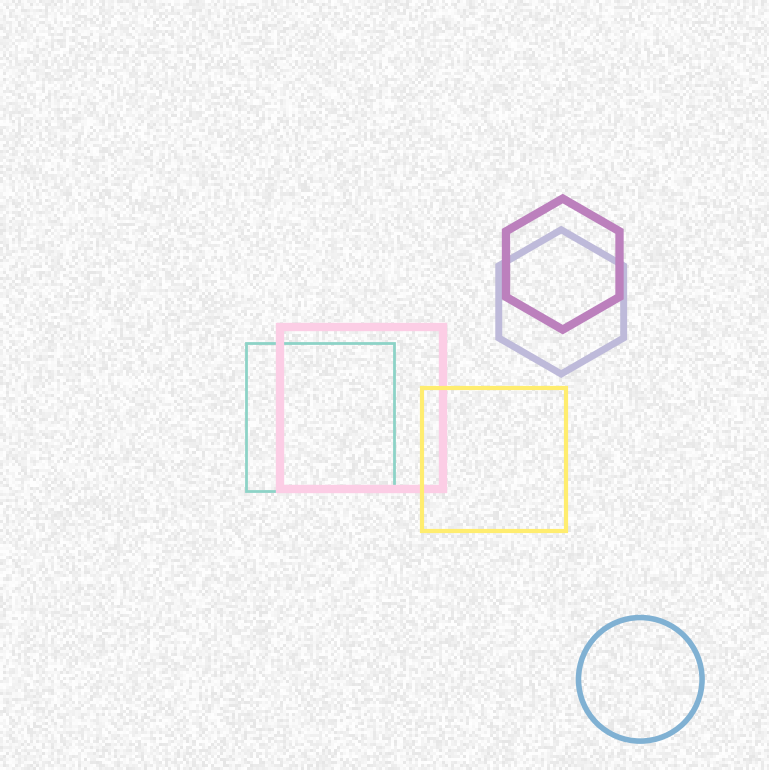[{"shape": "square", "thickness": 1, "radius": 0.48, "center": [0.416, 0.458]}, {"shape": "hexagon", "thickness": 2.5, "radius": 0.47, "center": [0.729, 0.608]}, {"shape": "circle", "thickness": 2, "radius": 0.4, "center": [0.832, 0.118]}, {"shape": "square", "thickness": 3, "radius": 0.53, "center": [0.469, 0.47]}, {"shape": "hexagon", "thickness": 3, "radius": 0.43, "center": [0.731, 0.657]}, {"shape": "square", "thickness": 1.5, "radius": 0.47, "center": [0.642, 0.403]}]